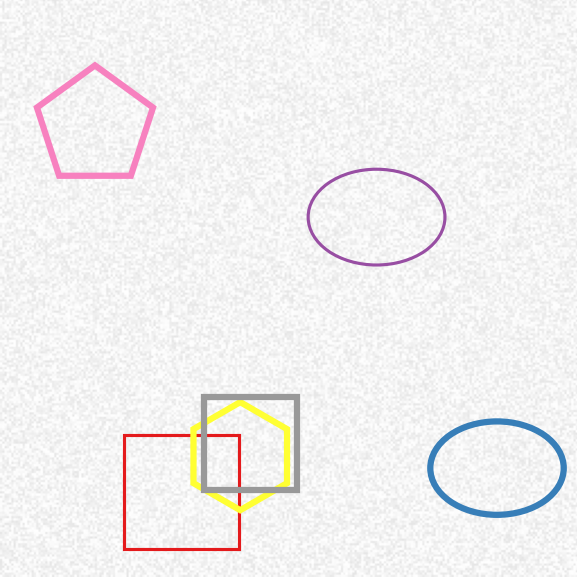[{"shape": "square", "thickness": 1.5, "radius": 0.5, "center": [0.314, 0.147]}, {"shape": "oval", "thickness": 3, "radius": 0.58, "center": [0.861, 0.189]}, {"shape": "oval", "thickness": 1.5, "radius": 0.59, "center": [0.652, 0.623]}, {"shape": "hexagon", "thickness": 3, "radius": 0.47, "center": [0.416, 0.209]}, {"shape": "pentagon", "thickness": 3, "radius": 0.53, "center": [0.164, 0.78]}, {"shape": "square", "thickness": 3, "radius": 0.4, "center": [0.434, 0.231]}]